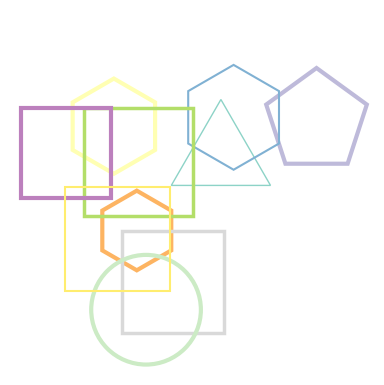[{"shape": "triangle", "thickness": 1, "radius": 0.74, "center": [0.574, 0.593]}, {"shape": "hexagon", "thickness": 3, "radius": 0.62, "center": [0.296, 0.672]}, {"shape": "pentagon", "thickness": 3, "radius": 0.69, "center": [0.822, 0.686]}, {"shape": "hexagon", "thickness": 1.5, "radius": 0.68, "center": [0.607, 0.695]}, {"shape": "hexagon", "thickness": 3, "radius": 0.52, "center": [0.355, 0.401]}, {"shape": "square", "thickness": 2.5, "radius": 0.7, "center": [0.36, 0.58]}, {"shape": "square", "thickness": 2.5, "radius": 0.67, "center": [0.449, 0.268]}, {"shape": "square", "thickness": 3, "radius": 0.58, "center": [0.172, 0.602]}, {"shape": "circle", "thickness": 3, "radius": 0.71, "center": [0.379, 0.196]}, {"shape": "square", "thickness": 1.5, "radius": 0.68, "center": [0.306, 0.379]}]